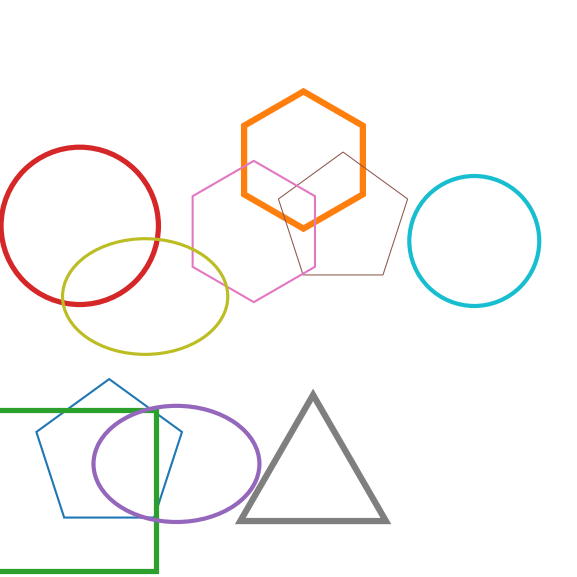[{"shape": "pentagon", "thickness": 1, "radius": 0.66, "center": [0.189, 0.21]}, {"shape": "hexagon", "thickness": 3, "radius": 0.59, "center": [0.526, 0.722]}, {"shape": "square", "thickness": 2.5, "radius": 0.7, "center": [0.13, 0.15]}, {"shape": "circle", "thickness": 2.5, "radius": 0.68, "center": [0.138, 0.608]}, {"shape": "oval", "thickness": 2, "radius": 0.72, "center": [0.306, 0.196]}, {"shape": "pentagon", "thickness": 0.5, "radius": 0.59, "center": [0.594, 0.618]}, {"shape": "hexagon", "thickness": 1, "radius": 0.61, "center": [0.439, 0.598]}, {"shape": "triangle", "thickness": 3, "radius": 0.73, "center": [0.542, 0.17]}, {"shape": "oval", "thickness": 1.5, "radius": 0.72, "center": [0.251, 0.486]}, {"shape": "circle", "thickness": 2, "radius": 0.56, "center": [0.821, 0.582]}]